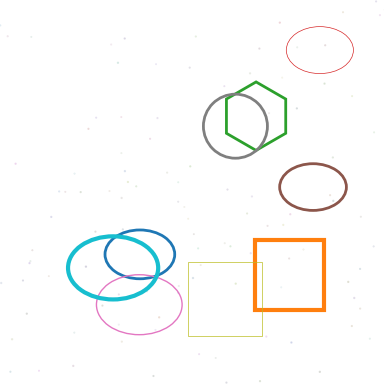[{"shape": "oval", "thickness": 2, "radius": 0.45, "center": [0.363, 0.339]}, {"shape": "square", "thickness": 3, "radius": 0.45, "center": [0.752, 0.285]}, {"shape": "hexagon", "thickness": 2, "radius": 0.44, "center": [0.665, 0.698]}, {"shape": "oval", "thickness": 0.5, "radius": 0.44, "center": [0.831, 0.87]}, {"shape": "oval", "thickness": 2, "radius": 0.43, "center": [0.813, 0.514]}, {"shape": "oval", "thickness": 1, "radius": 0.56, "center": [0.362, 0.209]}, {"shape": "circle", "thickness": 2, "radius": 0.42, "center": [0.611, 0.672]}, {"shape": "square", "thickness": 0.5, "radius": 0.48, "center": [0.584, 0.223]}, {"shape": "oval", "thickness": 3, "radius": 0.59, "center": [0.294, 0.304]}]